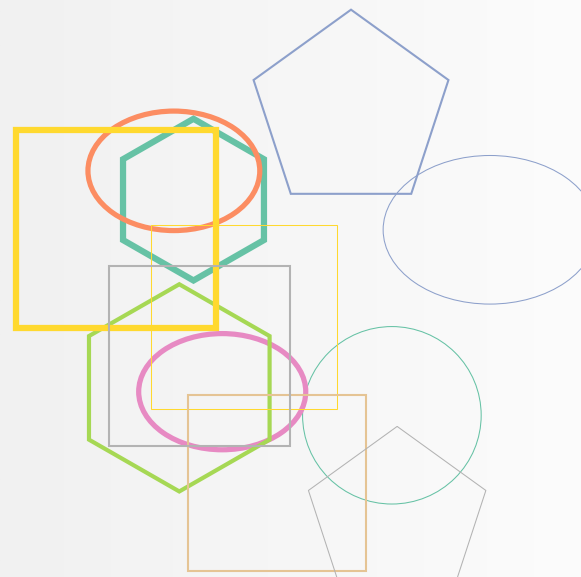[{"shape": "hexagon", "thickness": 3, "radius": 0.7, "center": [0.333, 0.653]}, {"shape": "circle", "thickness": 0.5, "radius": 0.77, "center": [0.674, 0.28]}, {"shape": "oval", "thickness": 2.5, "radius": 0.74, "center": [0.299, 0.703]}, {"shape": "oval", "thickness": 0.5, "radius": 0.92, "center": [0.843, 0.601]}, {"shape": "pentagon", "thickness": 1, "radius": 0.88, "center": [0.604, 0.806]}, {"shape": "oval", "thickness": 2.5, "radius": 0.72, "center": [0.382, 0.321]}, {"shape": "hexagon", "thickness": 2, "radius": 0.9, "center": [0.308, 0.328]}, {"shape": "square", "thickness": 0.5, "radius": 0.8, "center": [0.42, 0.45]}, {"shape": "square", "thickness": 3, "radius": 0.86, "center": [0.2, 0.603]}, {"shape": "square", "thickness": 1, "radius": 0.76, "center": [0.477, 0.163]}, {"shape": "pentagon", "thickness": 0.5, "radius": 0.8, "center": [0.683, 0.1]}, {"shape": "square", "thickness": 1, "radius": 0.78, "center": [0.343, 0.383]}]